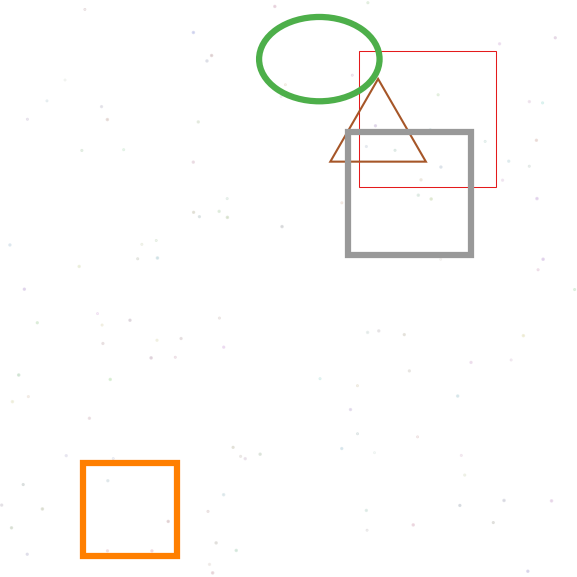[{"shape": "square", "thickness": 0.5, "radius": 0.59, "center": [0.74, 0.793]}, {"shape": "oval", "thickness": 3, "radius": 0.52, "center": [0.553, 0.897]}, {"shape": "square", "thickness": 3, "radius": 0.4, "center": [0.225, 0.116]}, {"shape": "triangle", "thickness": 1, "radius": 0.48, "center": [0.655, 0.767]}, {"shape": "square", "thickness": 3, "radius": 0.53, "center": [0.71, 0.663]}]